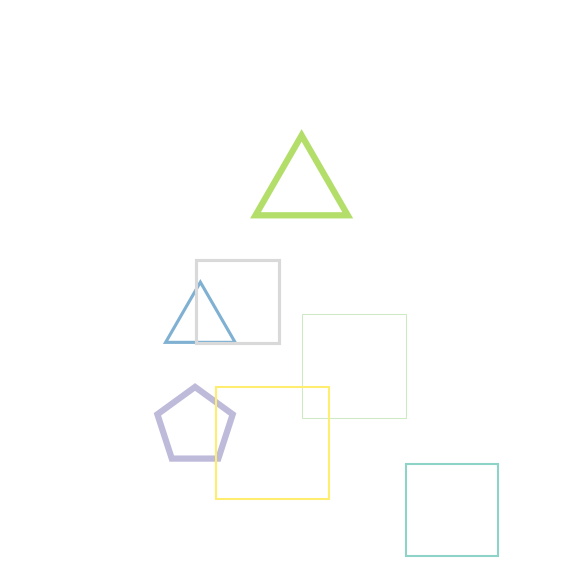[{"shape": "square", "thickness": 1, "radius": 0.4, "center": [0.783, 0.116]}, {"shape": "pentagon", "thickness": 3, "radius": 0.34, "center": [0.338, 0.261]}, {"shape": "triangle", "thickness": 1.5, "radius": 0.35, "center": [0.347, 0.441]}, {"shape": "triangle", "thickness": 3, "radius": 0.46, "center": [0.522, 0.672]}, {"shape": "square", "thickness": 1.5, "radius": 0.36, "center": [0.411, 0.477]}, {"shape": "square", "thickness": 0.5, "radius": 0.45, "center": [0.613, 0.365]}, {"shape": "square", "thickness": 1, "radius": 0.49, "center": [0.472, 0.232]}]